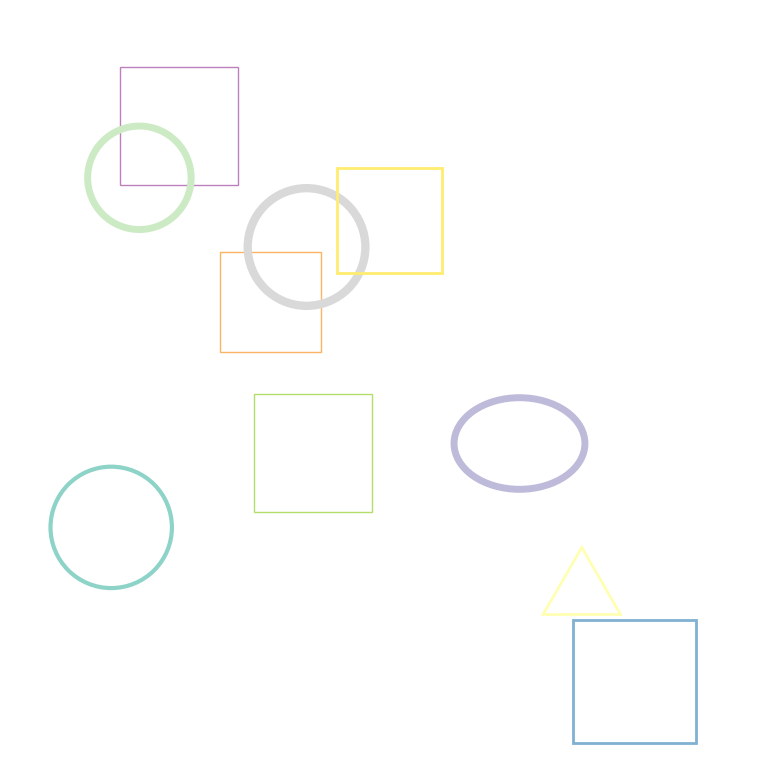[{"shape": "circle", "thickness": 1.5, "radius": 0.39, "center": [0.144, 0.315]}, {"shape": "triangle", "thickness": 1, "radius": 0.29, "center": [0.756, 0.231]}, {"shape": "oval", "thickness": 2.5, "radius": 0.42, "center": [0.675, 0.424]}, {"shape": "square", "thickness": 1, "radius": 0.4, "center": [0.824, 0.114]}, {"shape": "square", "thickness": 0.5, "radius": 0.33, "center": [0.351, 0.608]}, {"shape": "square", "thickness": 0.5, "radius": 0.38, "center": [0.407, 0.412]}, {"shape": "circle", "thickness": 3, "radius": 0.38, "center": [0.398, 0.679]}, {"shape": "square", "thickness": 0.5, "radius": 0.38, "center": [0.233, 0.837]}, {"shape": "circle", "thickness": 2.5, "radius": 0.34, "center": [0.181, 0.769]}, {"shape": "square", "thickness": 1, "radius": 0.34, "center": [0.506, 0.714]}]